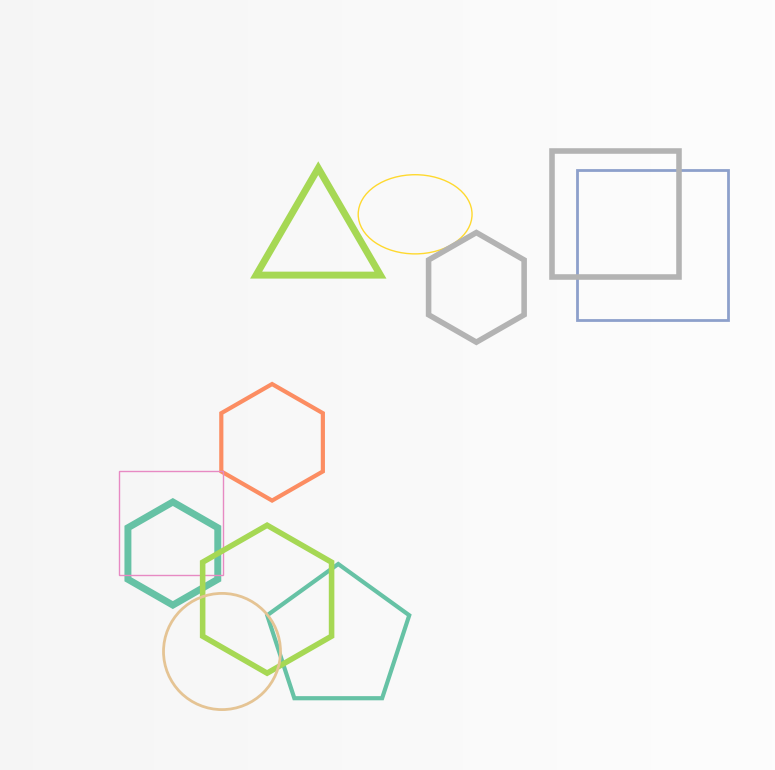[{"shape": "pentagon", "thickness": 1.5, "radius": 0.48, "center": [0.436, 0.171]}, {"shape": "hexagon", "thickness": 2.5, "radius": 0.33, "center": [0.223, 0.281]}, {"shape": "hexagon", "thickness": 1.5, "radius": 0.38, "center": [0.351, 0.426]}, {"shape": "square", "thickness": 1, "radius": 0.49, "center": [0.841, 0.682]}, {"shape": "square", "thickness": 0.5, "radius": 0.34, "center": [0.221, 0.321]}, {"shape": "triangle", "thickness": 2.5, "radius": 0.46, "center": [0.411, 0.689]}, {"shape": "hexagon", "thickness": 2, "radius": 0.48, "center": [0.345, 0.222]}, {"shape": "oval", "thickness": 0.5, "radius": 0.37, "center": [0.536, 0.722]}, {"shape": "circle", "thickness": 1, "radius": 0.38, "center": [0.286, 0.154]}, {"shape": "hexagon", "thickness": 2, "radius": 0.36, "center": [0.615, 0.627]}, {"shape": "square", "thickness": 2, "radius": 0.41, "center": [0.794, 0.722]}]